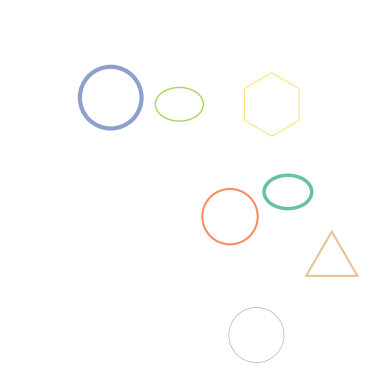[{"shape": "oval", "thickness": 2.5, "radius": 0.31, "center": [0.748, 0.501]}, {"shape": "circle", "thickness": 1.5, "radius": 0.36, "center": [0.597, 0.437]}, {"shape": "circle", "thickness": 3, "radius": 0.4, "center": [0.288, 0.746]}, {"shape": "oval", "thickness": 1, "radius": 0.31, "center": [0.466, 0.729]}, {"shape": "hexagon", "thickness": 0.5, "radius": 0.41, "center": [0.706, 0.729]}, {"shape": "triangle", "thickness": 1.5, "radius": 0.38, "center": [0.862, 0.322]}, {"shape": "circle", "thickness": 0.5, "radius": 0.36, "center": [0.666, 0.13]}]